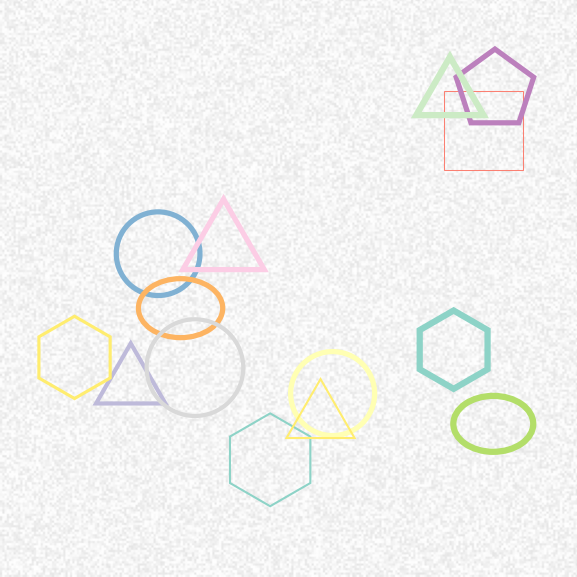[{"shape": "hexagon", "thickness": 3, "radius": 0.34, "center": [0.786, 0.394]}, {"shape": "hexagon", "thickness": 1, "radius": 0.4, "center": [0.468, 0.203]}, {"shape": "circle", "thickness": 2.5, "radius": 0.36, "center": [0.576, 0.318]}, {"shape": "triangle", "thickness": 2, "radius": 0.35, "center": [0.226, 0.335]}, {"shape": "square", "thickness": 0.5, "radius": 0.34, "center": [0.837, 0.773]}, {"shape": "circle", "thickness": 2.5, "radius": 0.36, "center": [0.274, 0.56]}, {"shape": "oval", "thickness": 2.5, "radius": 0.36, "center": [0.313, 0.466]}, {"shape": "oval", "thickness": 3, "radius": 0.35, "center": [0.854, 0.265]}, {"shape": "triangle", "thickness": 2.5, "radius": 0.41, "center": [0.387, 0.573]}, {"shape": "circle", "thickness": 2, "radius": 0.42, "center": [0.338, 0.363]}, {"shape": "pentagon", "thickness": 2.5, "radius": 0.35, "center": [0.857, 0.844]}, {"shape": "triangle", "thickness": 3, "radius": 0.34, "center": [0.779, 0.833]}, {"shape": "hexagon", "thickness": 1.5, "radius": 0.36, "center": [0.129, 0.38]}, {"shape": "triangle", "thickness": 1, "radius": 0.34, "center": [0.555, 0.275]}]